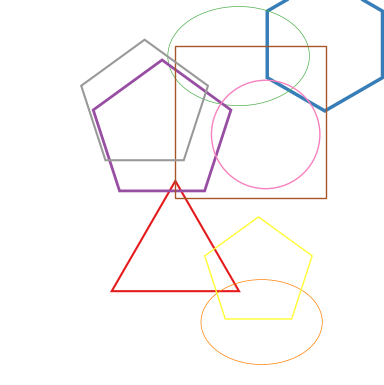[{"shape": "triangle", "thickness": 1.5, "radius": 0.95, "center": [0.455, 0.339]}, {"shape": "hexagon", "thickness": 2.5, "radius": 0.86, "center": [0.844, 0.885]}, {"shape": "oval", "thickness": 0.5, "radius": 0.92, "center": [0.62, 0.854]}, {"shape": "pentagon", "thickness": 2, "radius": 0.94, "center": [0.421, 0.656]}, {"shape": "oval", "thickness": 0.5, "radius": 0.79, "center": [0.68, 0.164]}, {"shape": "pentagon", "thickness": 1, "radius": 0.73, "center": [0.671, 0.29]}, {"shape": "square", "thickness": 1, "radius": 0.99, "center": [0.651, 0.684]}, {"shape": "circle", "thickness": 1, "radius": 0.7, "center": [0.69, 0.651]}, {"shape": "pentagon", "thickness": 1.5, "radius": 0.87, "center": [0.376, 0.724]}]